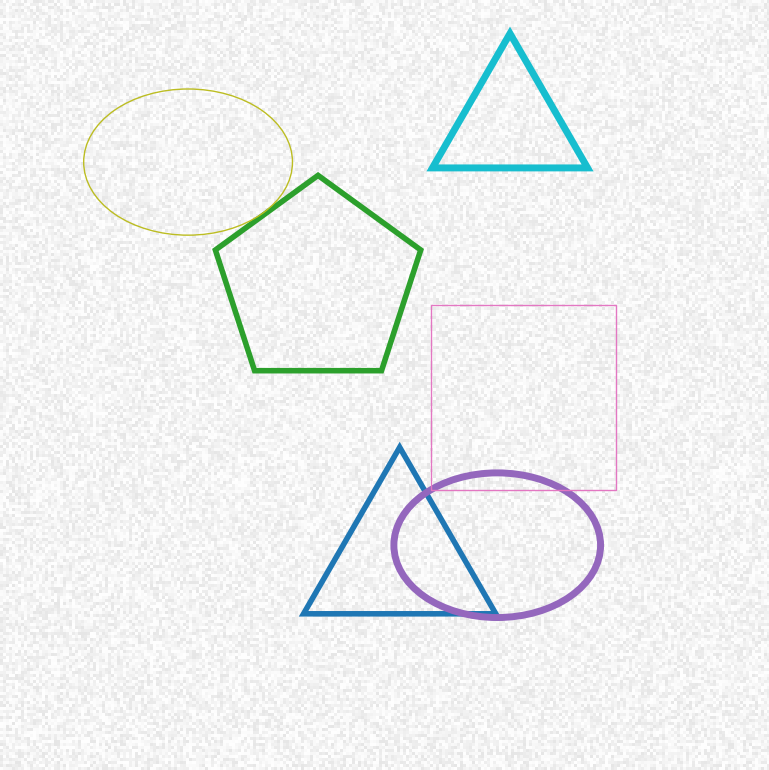[{"shape": "triangle", "thickness": 2, "radius": 0.72, "center": [0.519, 0.275]}, {"shape": "pentagon", "thickness": 2, "radius": 0.7, "center": [0.413, 0.632]}, {"shape": "oval", "thickness": 2.5, "radius": 0.67, "center": [0.646, 0.292]}, {"shape": "square", "thickness": 0.5, "radius": 0.6, "center": [0.68, 0.484]}, {"shape": "oval", "thickness": 0.5, "radius": 0.68, "center": [0.244, 0.79]}, {"shape": "triangle", "thickness": 2.5, "radius": 0.58, "center": [0.662, 0.84]}]